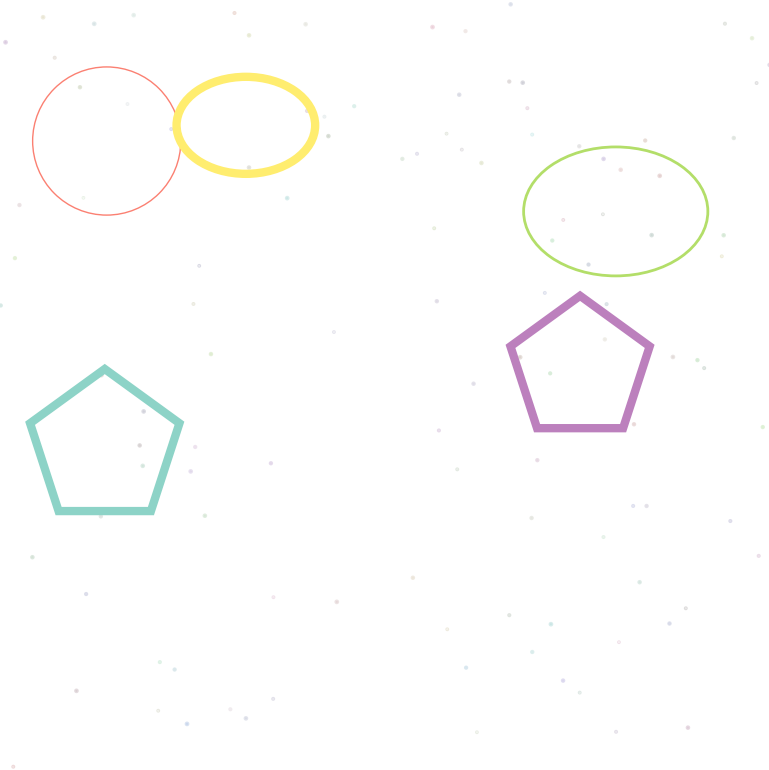[{"shape": "pentagon", "thickness": 3, "radius": 0.51, "center": [0.136, 0.419]}, {"shape": "circle", "thickness": 0.5, "radius": 0.48, "center": [0.139, 0.817]}, {"shape": "oval", "thickness": 1, "radius": 0.6, "center": [0.8, 0.725]}, {"shape": "pentagon", "thickness": 3, "radius": 0.48, "center": [0.753, 0.521]}, {"shape": "oval", "thickness": 3, "radius": 0.45, "center": [0.319, 0.837]}]